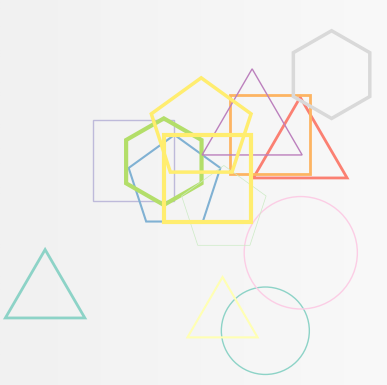[{"shape": "circle", "thickness": 1, "radius": 0.57, "center": [0.685, 0.141]}, {"shape": "triangle", "thickness": 2, "radius": 0.59, "center": [0.116, 0.233]}, {"shape": "triangle", "thickness": 1.5, "radius": 0.52, "center": [0.574, 0.176]}, {"shape": "square", "thickness": 1, "radius": 0.52, "center": [0.345, 0.583]}, {"shape": "triangle", "thickness": 2, "radius": 0.7, "center": [0.775, 0.608]}, {"shape": "pentagon", "thickness": 1.5, "radius": 0.62, "center": [0.45, 0.525]}, {"shape": "square", "thickness": 2, "radius": 0.51, "center": [0.697, 0.651]}, {"shape": "hexagon", "thickness": 3, "radius": 0.56, "center": [0.423, 0.58]}, {"shape": "circle", "thickness": 1, "radius": 0.73, "center": [0.776, 0.343]}, {"shape": "hexagon", "thickness": 2.5, "radius": 0.57, "center": [0.856, 0.806]}, {"shape": "triangle", "thickness": 1, "radius": 0.75, "center": [0.651, 0.672]}, {"shape": "pentagon", "thickness": 0.5, "radius": 0.57, "center": [0.578, 0.456]}, {"shape": "pentagon", "thickness": 2.5, "radius": 0.68, "center": [0.519, 0.662]}, {"shape": "square", "thickness": 3, "radius": 0.56, "center": [0.536, 0.537]}]